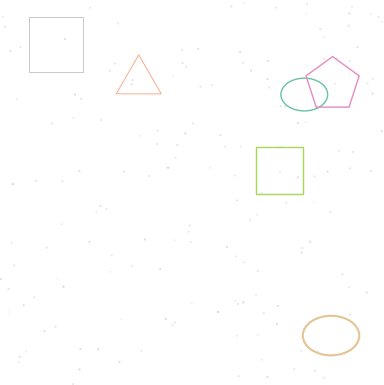[{"shape": "oval", "thickness": 1, "radius": 0.3, "center": [0.79, 0.754]}, {"shape": "triangle", "thickness": 0.5, "radius": 0.34, "center": [0.36, 0.79]}, {"shape": "pentagon", "thickness": 1, "radius": 0.36, "center": [0.864, 0.78]}, {"shape": "square", "thickness": 1, "radius": 0.31, "center": [0.725, 0.558]}, {"shape": "oval", "thickness": 1.5, "radius": 0.37, "center": [0.86, 0.128]}, {"shape": "square", "thickness": 0.5, "radius": 0.36, "center": [0.145, 0.885]}]